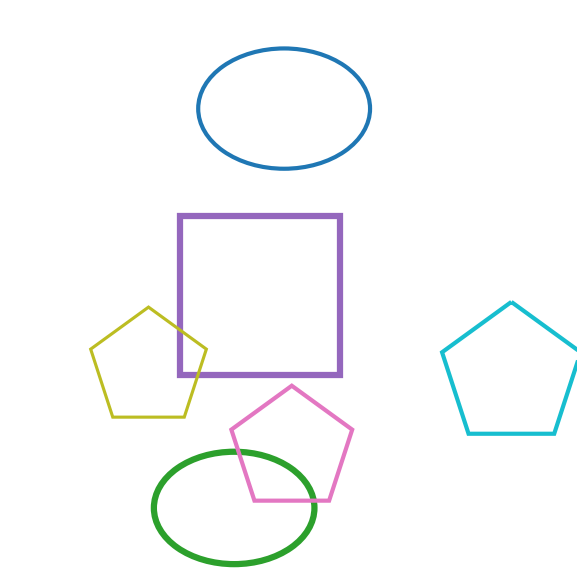[{"shape": "oval", "thickness": 2, "radius": 0.74, "center": [0.492, 0.811]}, {"shape": "oval", "thickness": 3, "radius": 0.7, "center": [0.405, 0.12]}, {"shape": "square", "thickness": 3, "radius": 0.69, "center": [0.45, 0.488]}, {"shape": "pentagon", "thickness": 2, "radius": 0.55, "center": [0.505, 0.221]}, {"shape": "pentagon", "thickness": 1.5, "radius": 0.53, "center": [0.257, 0.362]}, {"shape": "pentagon", "thickness": 2, "radius": 0.63, "center": [0.885, 0.35]}]